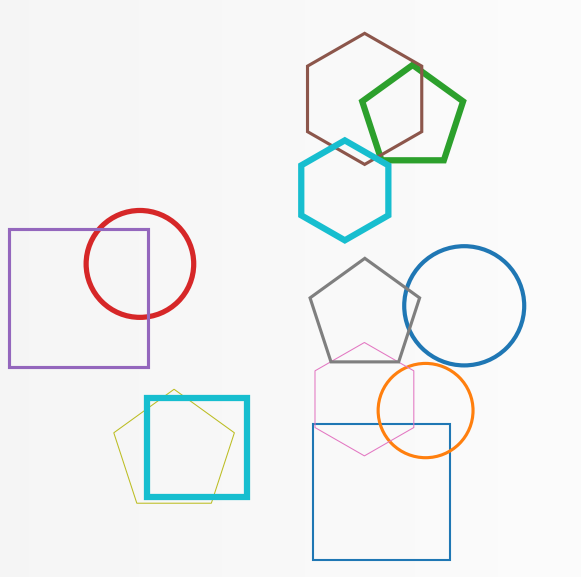[{"shape": "circle", "thickness": 2, "radius": 0.52, "center": [0.799, 0.47]}, {"shape": "square", "thickness": 1, "radius": 0.59, "center": [0.656, 0.148]}, {"shape": "circle", "thickness": 1.5, "radius": 0.41, "center": [0.732, 0.288]}, {"shape": "pentagon", "thickness": 3, "radius": 0.46, "center": [0.71, 0.795]}, {"shape": "circle", "thickness": 2.5, "radius": 0.46, "center": [0.241, 0.542]}, {"shape": "square", "thickness": 1.5, "radius": 0.6, "center": [0.135, 0.483]}, {"shape": "hexagon", "thickness": 1.5, "radius": 0.57, "center": [0.627, 0.828]}, {"shape": "hexagon", "thickness": 0.5, "radius": 0.49, "center": [0.627, 0.308]}, {"shape": "pentagon", "thickness": 1.5, "radius": 0.5, "center": [0.628, 0.453]}, {"shape": "pentagon", "thickness": 0.5, "radius": 0.55, "center": [0.299, 0.216]}, {"shape": "hexagon", "thickness": 3, "radius": 0.43, "center": [0.593, 0.67]}, {"shape": "square", "thickness": 3, "radius": 0.43, "center": [0.339, 0.224]}]